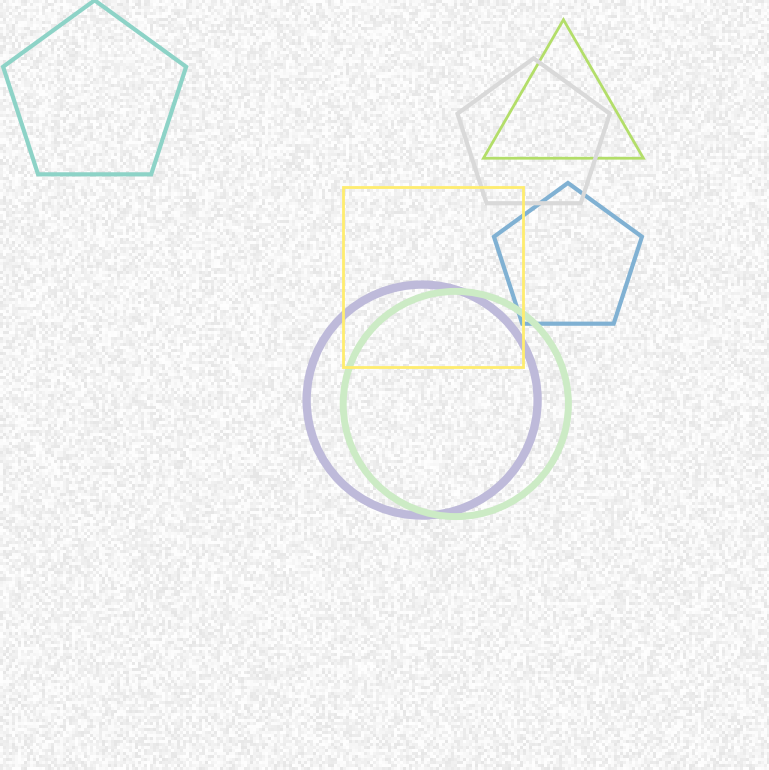[{"shape": "pentagon", "thickness": 1.5, "radius": 0.62, "center": [0.123, 0.875]}, {"shape": "circle", "thickness": 3, "radius": 0.75, "center": [0.548, 0.48]}, {"shape": "pentagon", "thickness": 1.5, "radius": 0.51, "center": [0.738, 0.661]}, {"shape": "triangle", "thickness": 1, "radius": 0.6, "center": [0.732, 0.854]}, {"shape": "pentagon", "thickness": 1.5, "radius": 0.52, "center": [0.693, 0.82]}, {"shape": "circle", "thickness": 2.5, "radius": 0.73, "center": [0.592, 0.475]}, {"shape": "square", "thickness": 1, "radius": 0.58, "center": [0.562, 0.64]}]